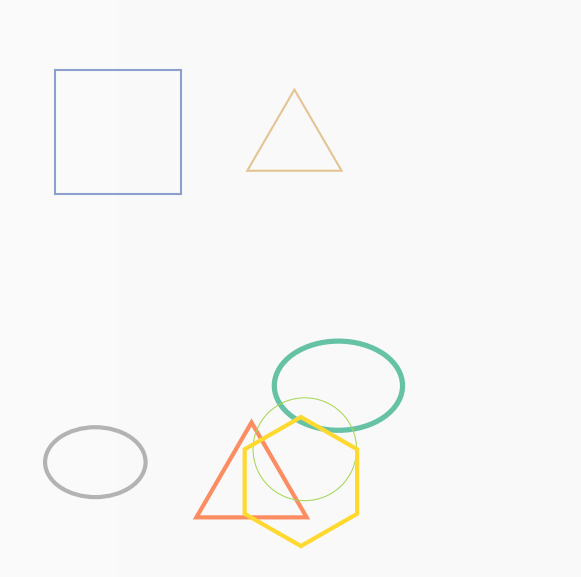[{"shape": "oval", "thickness": 2.5, "radius": 0.55, "center": [0.582, 0.331]}, {"shape": "triangle", "thickness": 2, "radius": 0.55, "center": [0.433, 0.158]}, {"shape": "square", "thickness": 1, "radius": 0.54, "center": [0.203, 0.771]}, {"shape": "circle", "thickness": 0.5, "radius": 0.45, "center": [0.524, 0.221]}, {"shape": "hexagon", "thickness": 2, "radius": 0.56, "center": [0.518, 0.165]}, {"shape": "triangle", "thickness": 1, "radius": 0.47, "center": [0.507, 0.75]}, {"shape": "oval", "thickness": 2, "radius": 0.43, "center": [0.164, 0.199]}]